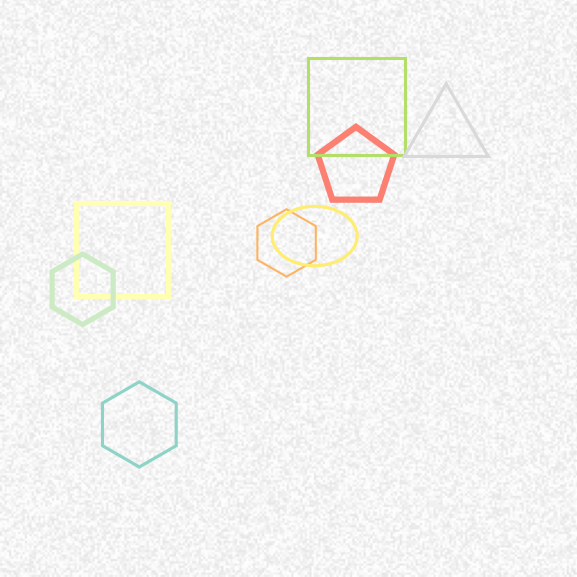[{"shape": "hexagon", "thickness": 1.5, "radius": 0.37, "center": [0.241, 0.264]}, {"shape": "square", "thickness": 2.5, "radius": 0.4, "center": [0.211, 0.567]}, {"shape": "pentagon", "thickness": 3, "radius": 0.35, "center": [0.616, 0.71]}, {"shape": "hexagon", "thickness": 1, "radius": 0.29, "center": [0.496, 0.578]}, {"shape": "square", "thickness": 1.5, "radius": 0.42, "center": [0.618, 0.815]}, {"shape": "triangle", "thickness": 1.5, "radius": 0.42, "center": [0.773, 0.77]}, {"shape": "hexagon", "thickness": 2.5, "radius": 0.31, "center": [0.143, 0.498]}, {"shape": "oval", "thickness": 1.5, "radius": 0.37, "center": [0.545, 0.59]}]